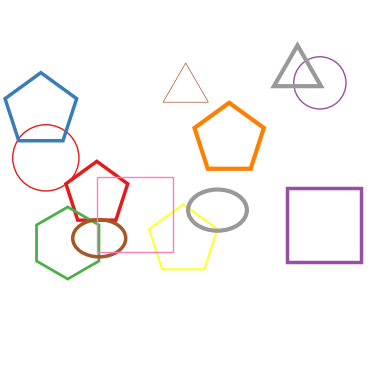[{"shape": "pentagon", "thickness": 2.5, "radius": 0.42, "center": [0.251, 0.496]}, {"shape": "circle", "thickness": 1, "radius": 0.43, "center": [0.119, 0.59]}, {"shape": "pentagon", "thickness": 2.5, "radius": 0.49, "center": [0.106, 0.714]}, {"shape": "hexagon", "thickness": 2, "radius": 0.47, "center": [0.176, 0.369]}, {"shape": "square", "thickness": 2.5, "radius": 0.48, "center": [0.842, 0.416]}, {"shape": "circle", "thickness": 1, "radius": 0.34, "center": [0.831, 0.785]}, {"shape": "pentagon", "thickness": 3, "radius": 0.47, "center": [0.595, 0.638]}, {"shape": "pentagon", "thickness": 1.5, "radius": 0.47, "center": [0.476, 0.376]}, {"shape": "oval", "thickness": 2.5, "radius": 0.34, "center": [0.258, 0.381]}, {"shape": "triangle", "thickness": 0.5, "radius": 0.34, "center": [0.482, 0.768]}, {"shape": "square", "thickness": 1, "radius": 0.49, "center": [0.351, 0.443]}, {"shape": "triangle", "thickness": 3, "radius": 0.35, "center": [0.773, 0.812]}, {"shape": "oval", "thickness": 3, "radius": 0.38, "center": [0.565, 0.454]}]